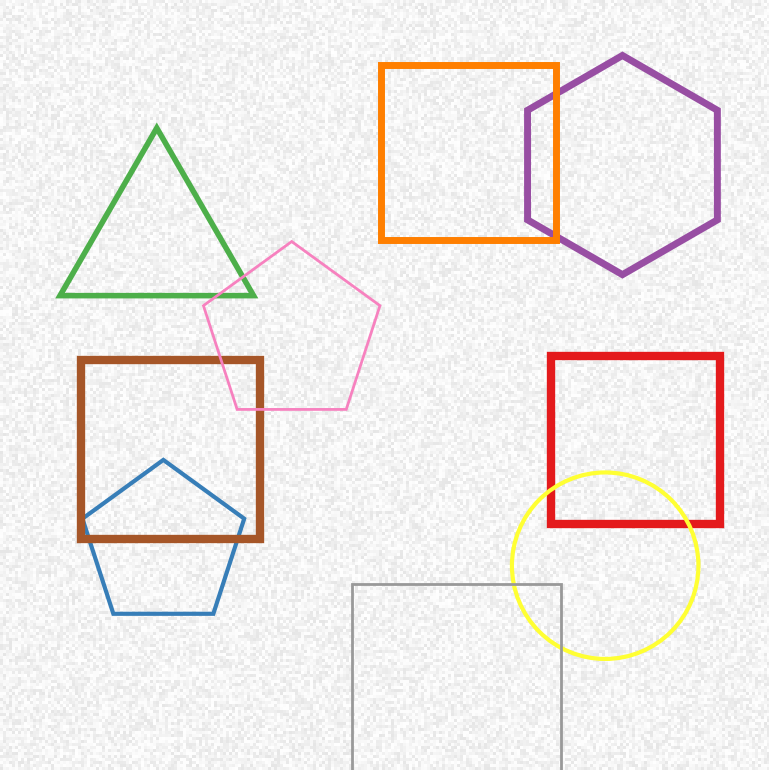[{"shape": "square", "thickness": 3, "radius": 0.55, "center": [0.825, 0.429]}, {"shape": "pentagon", "thickness": 1.5, "radius": 0.55, "center": [0.212, 0.292]}, {"shape": "triangle", "thickness": 2, "radius": 0.73, "center": [0.204, 0.689]}, {"shape": "hexagon", "thickness": 2.5, "radius": 0.71, "center": [0.808, 0.786]}, {"shape": "square", "thickness": 2.5, "radius": 0.57, "center": [0.609, 0.802]}, {"shape": "circle", "thickness": 1.5, "radius": 0.61, "center": [0.786, 0.265]}, {"shape": "square", "thickness": 3, "radius": 0.58, "center": [0.221, 0.416]}, {"shape": "pentagon", "thickness": 1, "radius": 0.6, "center": [0.379, 0.566]}, {"shape": "square", "thickness": 1, "radius": 0.68, "center": [0.593, 0.107]}]